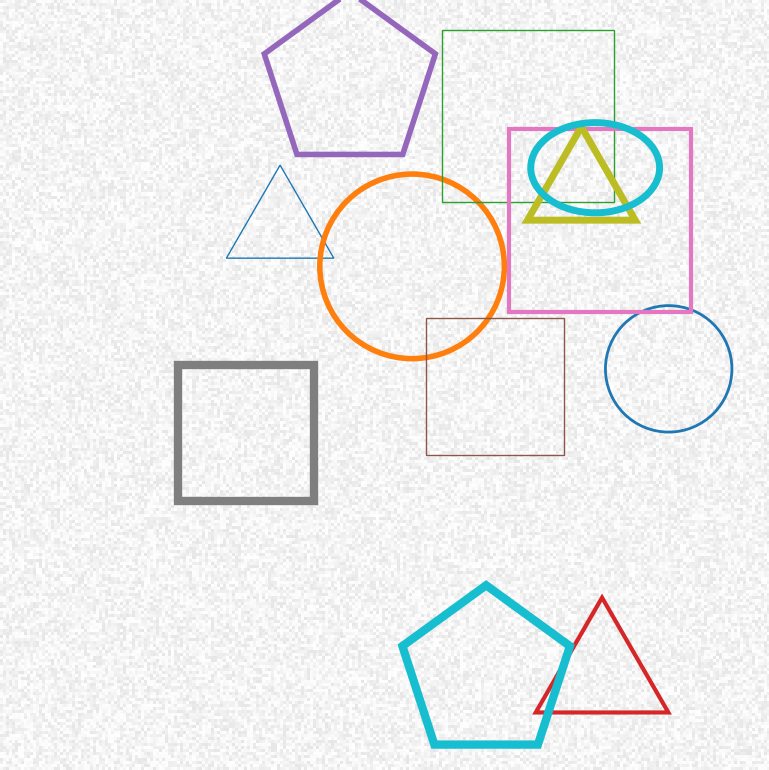[{"shape": "circle", "thickness": 1, "radius": 0.41, "center": [0.868, 0.521]}, {"shape": "triangle", "thickness": 0.5, "radius": 0.4, "center": [0.364, 0.705]}, {"shape": "circle", "thickness": 2, "radius": 0.6, "center": [0.535, 0.654]}, {"shape": "square", "thickness": 0.5, "radius": 0.56, "center": [0.686, 0.85]}, {"shape": "triangle", "thickness": 1.5, "radius": 0.5, "center": [0.782, 0.124]}, {"shape": "pentagon", "thickness": 2, "radius": 0.58, "center": [0.454, 0.894]}, {"shape": "square", "thickness": 0.5, "radius": 0.45, "center": [0.643, 0.498]}, {"shape": "square", "thickness": 1.5, "radius": 0.59, "center": [0.779, 0.714]}, {"shape": "square", "thickness": 3, "radius": 0.44, "center": [0.319, 0.437]}, {"shape": "triangle", "thickness": 2.5, "radius": 0.4, "center": [0.755, 0.754]}, {"shape": "oval", "thickness": 2.5, "radius": 0.42, "center": [0.773, 0.782]}, {"shape": "pentagon", "thickness": 3, "radius": 0.57, "center": [0.631, 0.126]}]